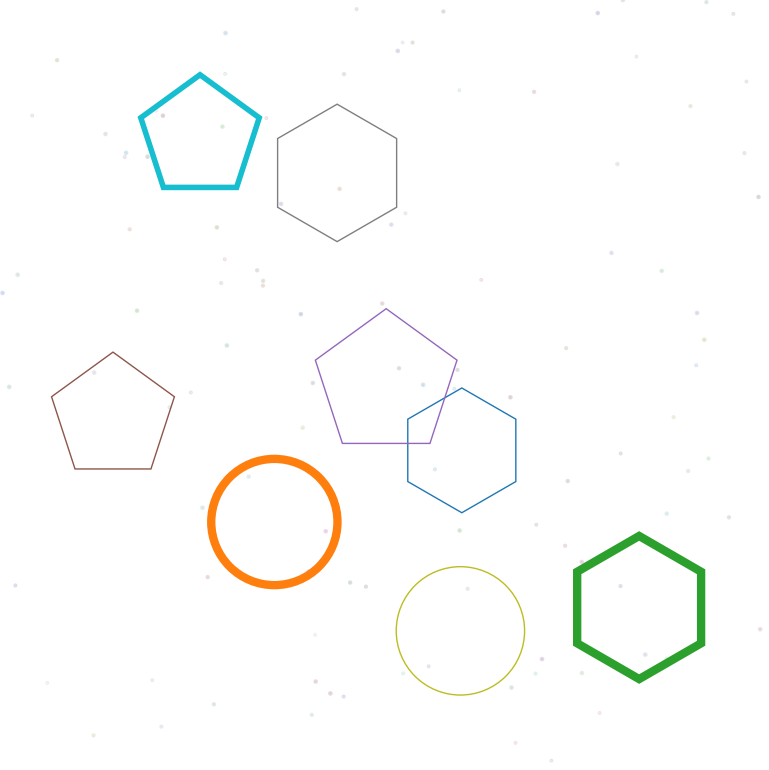[{"shape": "hexagon", "thickness": 0.5, "radius": 0.41, "center": [0.6, 0.415]}, {"shape": "circle", "thickness": 3, "radius": 0.41, "center": [0.356, 0.322]}, {"shape": "hexagon", "thickness": 3, "radius": 0.46, "center": [0.83, 0.211]}, {"shape": "pentagon", "thickness": 0.5, "radius": 0.48, "center": [0.502, 0.502]}, {"shape": "pentagon", "thickness": 0.5, "radius": 0.42, "center": [0.147, 0.459]}, {"shape": "hexagon", "thickness": 0.5, "radius": 0.45, "center": [0.438, 0.775]}, {"shape": "circle", "thickness": 0.5, "radius": 0.42, "center": [0.598, 0.181]}, {"shape": "pentagon", "thickness": 2, "radius": 0.4, "center": [0.26, 0.822]}]